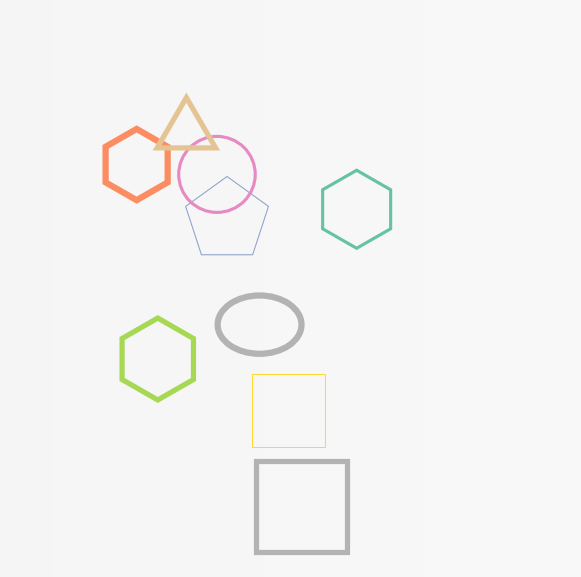[{"shape": "hexagon", "thickness": 1.5, "radius": 0.34, "center": [0.614, 0.637]}, {"shape": "hexagon", "thickness": 3, "radius": 0.31, "center": [0.235, 0.714]}, {"shape": "pentagon", "thickness": 0.5, "radius": 0.37, "center": [0.391, 0.619]}, {"shape": "circle", "thickness": 1.5, "radius": 0.33, "center": [0.373, 0.697]}, {"shape": "hexagon", "thickness": 2.5, "radius": 0.35, "center": [0.271, 0.377]}, {"shape": "square", "thickness": 0.5, "radius": 0.31, "center": [0.496, 0.288]}, {"shape": "triangle", "thickness": 2.5, "radius": 0.29, "center": [0.321, 0.772]}, {"shape": "oval", "thickness": 3, "radius": 0.36, "center": [0.447, 0.437]}, {"shape": "square", "thickness": 2.5, "radius": 0.39, "center": [0.519, 0.122]}]